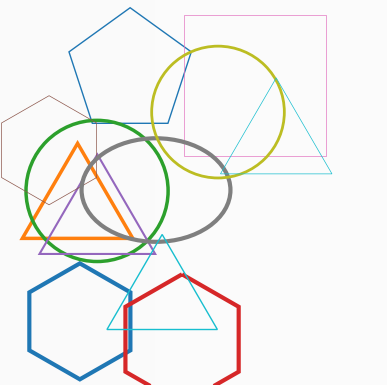[{"shape": "pentagon", "thickness": 1, "radius": 0.83, "center": [0.336, 0.814]}, {"shape": "hexagon", "thickness": 3, "radius": 0.75, "center": [0.206, 0.165]}, {"shape": "triangle", "thickness": 2.5, "radius": 0.82, "center": [0.2, 0.463]}, {"shape": "circle", "thickness": 2.5, "radius": 0.92, "center": [0.25, 0.504]}, {"shape": "hexagon", "thickness": 3, "radius": 0.84, "center": [0.47, 0.119]}, {"shape": "triangle", "thickness": 1.5, "radius": 0.86, "center": [0.251, 0.427]}, {"shape": "hexagon", "thickness": 0.5, "radius": 0.71, "center": [0.127, 0.61]}, {"shape": "square", "thickness": 0.5, "radius": 0.92, "center": [0.658, 0.778]}, {"shape": "oval", "thickness": 3, "radius": 0.96, "center": [0.403, 0.506]}, {"shape": "circle", "thickness": 2, "radius": 0.86, "center": [0.563, 0.709]}, {"shape": "triangle", "thickness": 0.5, "radius": 0.83, "center": [0.713, 0.631]}, {"shape": "triangle", "thickness": 1, "radius": 0.82, "center": [0.418, 0.226]}]